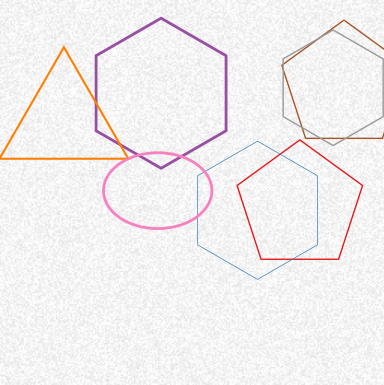[{"shape": "pentagon", "thickness": 1, "radius": 0.86, "center": [0.779, 0.465]}, {"shape": "hexagon", "thickness": 0.5, "radius": 0.9, "center": [0.669, 0.454]}, {"shape": "hexagon", "thickness": 2, "radius": 0.97, "center": [0.418, 0.758]}, {"shape": "triangle", "thickness": 1.5, "radius": 0.97, "center": [0.166, 0.684]}, {"shape": "pentagon", "thickness": 1, "radius": 0.85, "center": [0.894, 0.778]}, {"shape": "oval", "thickness": 2, "radius": 0.7, "center": [0.41, 0.505]}, {"shape": "hexagon", "thickness": 1, "radius": 0.75, "center": [0.865, 0.772]}]